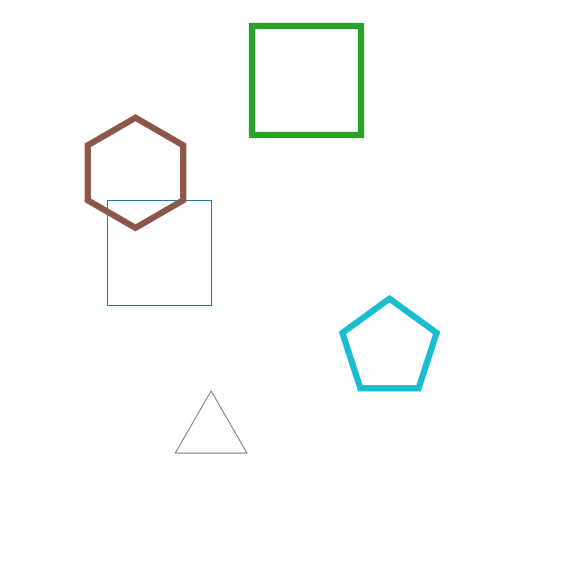[{"shape": "square", "thickness": 0.5, "radius": 0.45, "center": [0.276, 0.561]}, {"shape": "square", "thickness": 3, "radius": 0.47, "center": [0.53, 0.86]}, {"shape": "hexagon", "thickness": 3, "radius": 0.48, "center": [0.235, 0.7]}, {"shape": "triangle", "thickness": 0.5, "radius": 0.36, "center": [0.366, 0.25]}, {"shape": "pentagon", "thickness": 3, "radius": 0.43, "center": [0.674, 0.396]}]